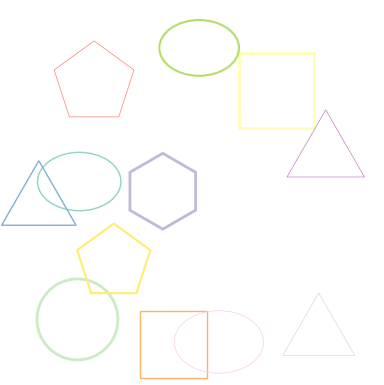[{"shape": "oval", "thickness": 1, "radius": 0.54, "center": [0.206, 0.528]}, {"shape": "square", "thickness": 2, "radius": 0.48, "center": [0.718, 0.765]}, {"shape": "hexagon", "thickness": 2, "radius": 0.49, "center": [0.423, 0.503]}, {"shape": "pentagon", "thickness": 0.5, "radius": 0.55, "center": [0.244, 0.785]}, {"shape": "triangle", "thickness": 1, "radius": 0.56, "center": [0.101, 0.471]}, {"shape": "square", "thickness": 1, "radius": 0.44, "center": [0.451, 0.105]}, {"shape": "oval", "thickness": 1.5, "radius": 0.52, "center": [0.517, 0.876]}, {"shape": "oval", "thickness": 0.5, "radius": 0.58, "center": [0.569, 0.112]}, {"shape": "triangle", "thickness": 0.5, "radius": 0.54, "center": [0.828, 0.131]}, {"shape": "triangle", "thickness": 0.5, "radius": 0.58, "center": [0.846, 0.598]}, {"shape": "circle", "thickness": 2, "radius": 0.53, "center": [0.201, 0.17]}, {"shape": "pentagon", "thickness": 1.5, "radius": 0.5, "center": [0.296, 0.319]}]